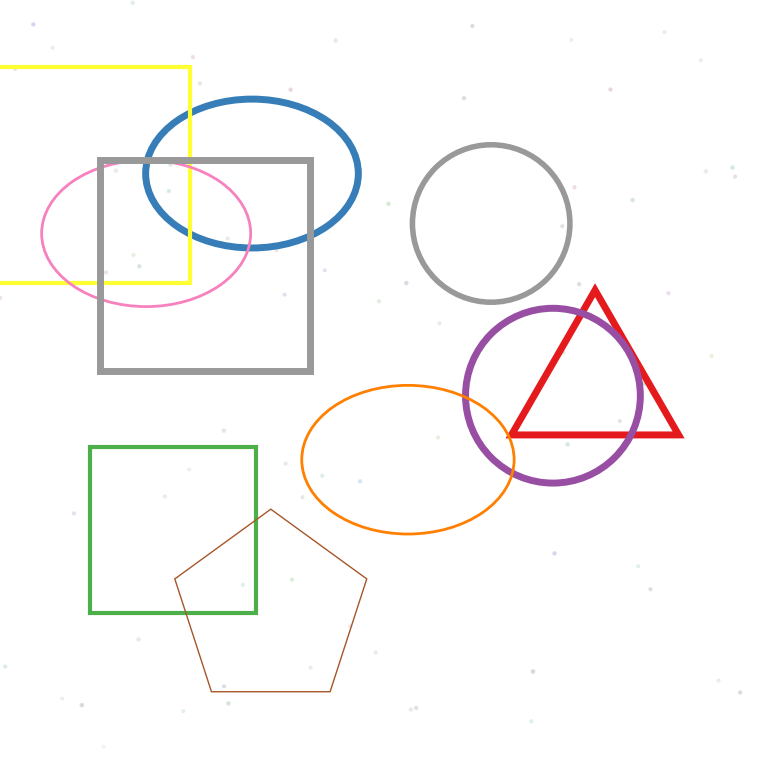[{"shape": "triangle", "thickness": 2.5, "radius": 0.63, "center": [0.773, 0.498]}, {"shape": "oval", "thickness": 2.5, "radius": 0.69, "center": [0.327, 0.775]}, {"shape": "square", "thickness": 1.5, "radius": 0.54, "center": [0.225, 0.312]}, {"shape": "circle", "thickness": 2.5, "radius": 0.57, "center": [0.718, 0.486]}, {"shape": "oval", "thickness": 1, "radius": 0.69, "center": [0.53, 0.403]}, {"shape": "square", "thickness": 1.5, "radius": 0.7, "center": [0.107, 0.772]}, {"shape": "pentagon", "thickness": 0.5, "radius": 0.66, "center": [0.352, 0.208]}, {"shape": "oval", "thickness": 1, "radius": 0.68, "center": [0.19, 0.697]}, {"shape": "square", "thickness": 2.5, "radius": 0.68, "center": [0.266, 0.655]}, {"shape": "circle", "thickness": 2, "radius": 0.51, "center": [0.638, 0.71]}]